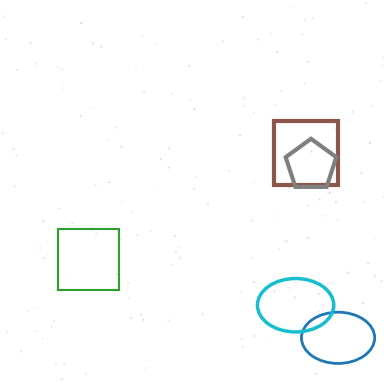[{"shape": "oval", "thickness": 2, "radius": 0.48, "center": [0.878, 0.123]}, {"shape": "square", "thickness": 1.5, "radius": 0.4, "center": [0.23, 0.326]}, {"shape": "square", "thickness": 3, "radius": 0.42, "center": [0.794, 0.603]}, {"shape": "pentagon", "thickness": 3, "radius": 0.35, "center": [0.808, 0.57]}, {"shape": "oval", "thickness": 2.5, "radius": 0.5, "center": [0.768, 0.207]}]